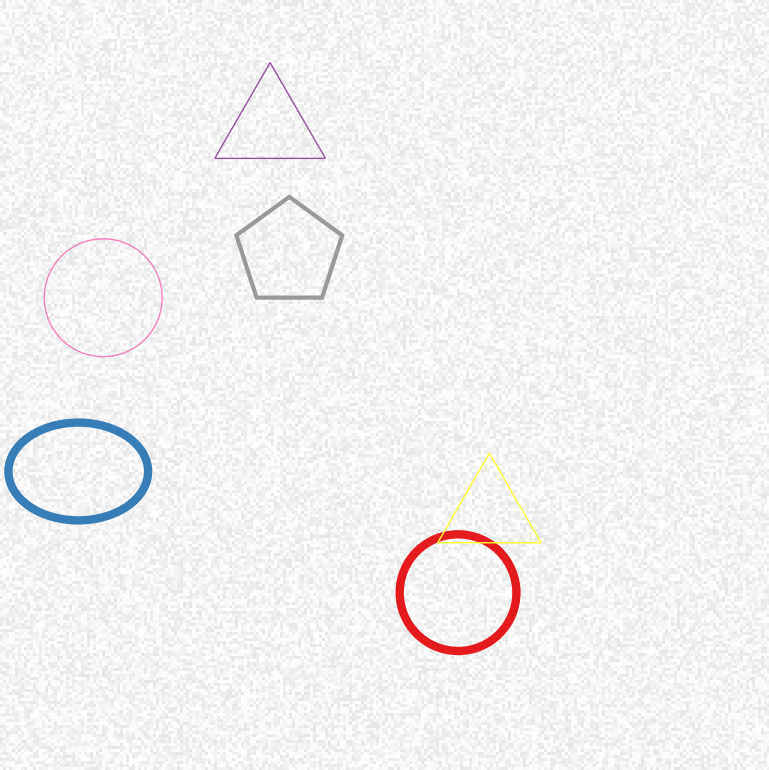[{"shape": "circle", "thickness": 3, "radius": 0.38, "center": [0.595, 0.23]}, {"shape": "oval", "thickness": 3, "radius": 0.45, "center": [0.102, 0.388]}, {"shape": "triangle", "thickness": 0.5, "radius": 0.41, "center": [0.351, 0.836]}, {"shape": "triangle", "thickness": 0.5, "radius": 0.39, "center": [0.636, 0.334]}, {"shape": "circle", "thickness": 0.5, "radius": 0.38, "center": [0.134, 0.613]}, {"shape": "pentagon", "thickness": 1.5, "radius": 0.36, "center": [0.376, 0.672]}]